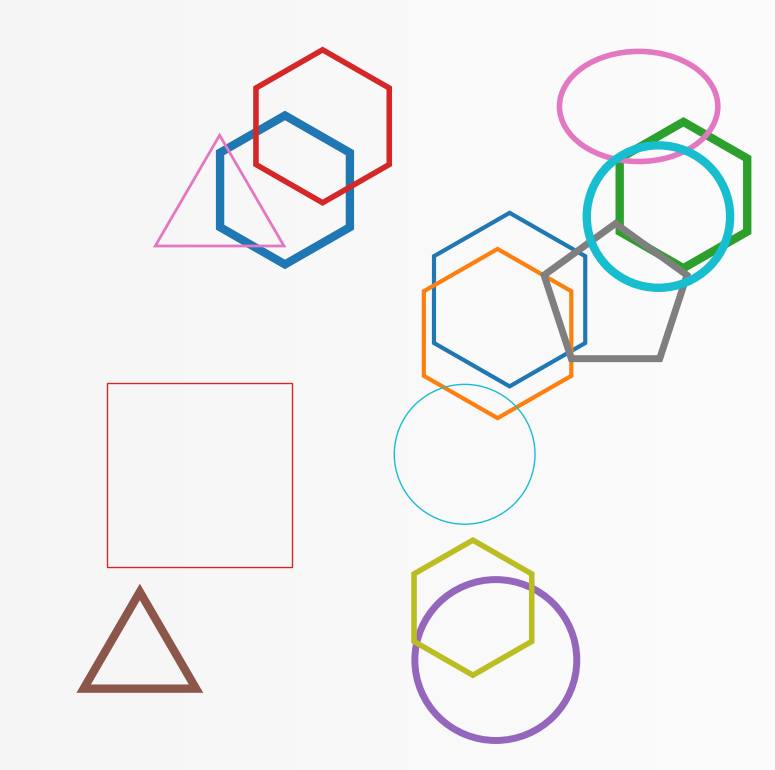[{"shape": "hexagon", "thickness": 3, "radius": 0.48, "center": [0.368, 0.753]}, {"shape": "hexagon", "thickness": 1.5, "radius": 0.56, "center": [0.658, 0.611]}, {"shape": "hexagon", "thickness": 1.5, "radius": 0.55, "center": [0.642, 0.567]}, {"shape": "hexagon", "thickness": 3, "radius": 0.48, "center": [0.882, 0.747]}, {"shape": "hexagon", "thickness": 2, "radius": 0.5, "center": [0.416, 0.836]}, {"shape": "square", "thickness": 0.5, "radius": 0.6, "center": [0.257, 0.383]}, {"shape": "circle", "thickness": 2.5, "radius": 0.52, "center": [0.64, 0.143]}, {"shape": "triangle", "thickness": 3, "radius": 0.42, "center": [0.18, 0.148]}, {"shape": "triangle", "thickness": 1, "radius": 0.48, "center": [0.283, 0.728]}, {"shape": "oval", "thickness": 2, "radius": 0.51, "center": [0.824, 0.862]}, {"shape": "pentagon", "thickness": 2.5, "radius": 0.48, "center": [0.794, 0.613]}, {"shape": "hexagon", "thickness": 2, "radius": 0.44, "center": [0.61, 0.211]}, {"shape": "circle", "thickness": 0.5, "radius": 0.45, "center": [0.6, 0.41]}, {"shape": "circle", "thickness": 3, "radius": 0.46, "center": [0.85, 0.719]}]